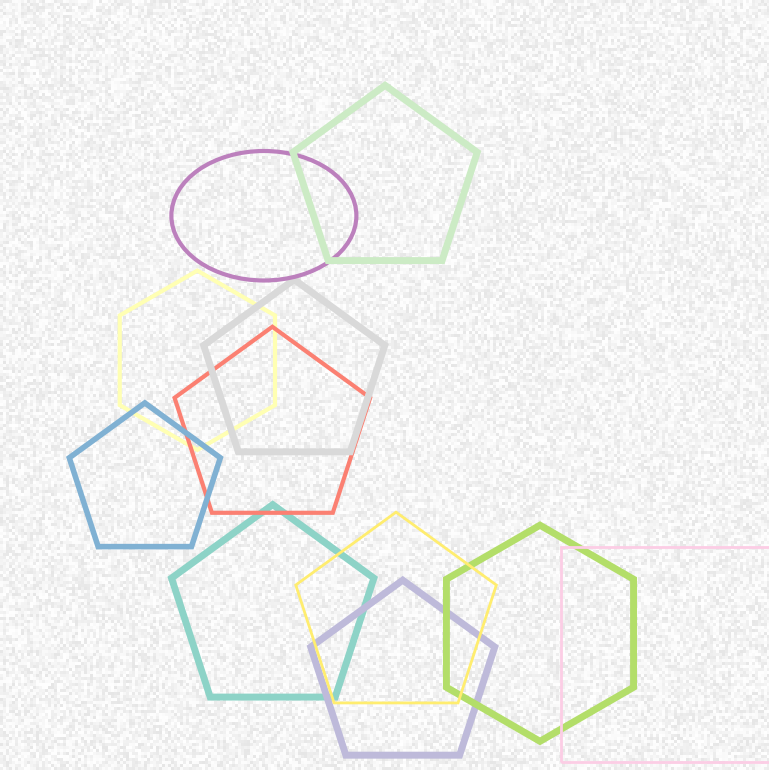[{"shape": "pentagon", "thickness": 2.5, "radius": 0.69, "center": [0.354, 0.206]}, {"shape": "hexagon", "thickness": 1.5, "radius": 0.58, "center": [0.256, 0.532]}, {"shape": "pentagon", "thickness": 2.5, "radius": 0.63, "center": [0.523, 0.121]}, {"shape": "pentagon", "thickness": 1.5, "radius": 0.67, "center": [0.354, 0.442]}, {"shape": "pentagon", "thickness": 2, "radius": 0.52, "center": [0.188, 0.374]}, {"shape": "hexagon", "thickness": 2.5, "radius": 0.7, "center": [0.701, 0.178]}, {"shape": "square", "thickness": 1, "radius": 0.7, "center": [0.868, 0.15]}, {"shape": "pentagon", "thickness": 2.5, "radius": 0.62, "center": [0.382, 0.513]}, {"shape": "oval", "thickness": 1.5, "radius": 0.6, "center": [0.343, 0.72]}, {"shape": "pentagon", "thickness": 2.5, "radius": 0.63, "center": [0.5, 0.763]}, {"shape": "pentagon", "thickness": 1, "radius": 0.68, "center": [0.514, 0.198]}]